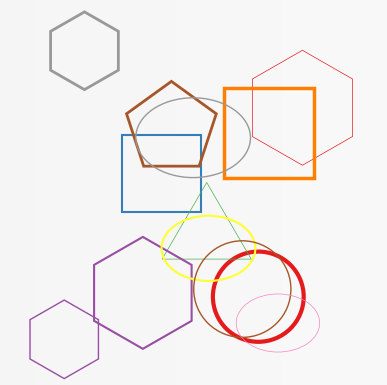[{"shape": "circle", "thickness": 3, "radius": 0.59, "center": [0.667, 0.229]}, {"shape": "hexagon", "thickness": 0.5, "radius": 0.75, "center": [0.78, 0.72]}, {"shape": "square", "thickness": 1.5, "radius": 0.5, "center": [0.417, 0.549]}, {"shape": "triangle", "thickness": 0.5, "radius": 0.66, "center": [0.533, 0.393]}, {"shape": "hexagon", "thickness": 1.5, "radius": 0.73, "center": [0.369, 0.239]}, {"shape": "hexagon", "thickness": 1, "radius": 0.51, "center": [0.166, 0.119]}, {"shape": "square", "thickness": 2.5, "radius": 0.58, "center": [0.693, 0.654]}, {"shape": "oval", "thickness": 1.5, "radius": 0.61, "center": [0.538, 0.355]}, {"shape": "circle", "thickness": 1, "radius": 0.63, "center": [0.625, 0.249]}, {"shape": "pentagon", "thickness": 2, "radius": 0.61, "center": [0.442, 0.667]}, {"shape": "oval", "thickness": 0.5, "radius": 0.54, "center": [0.717, 0.161]}, {"shape": "oval", "thickness": 1, "radius": 0.74, "center": [0.498, 0.642]}, {"shape": "hexagon", "thickness": 2, "radius": 0.5, "center": [0.218, 0.868]}]